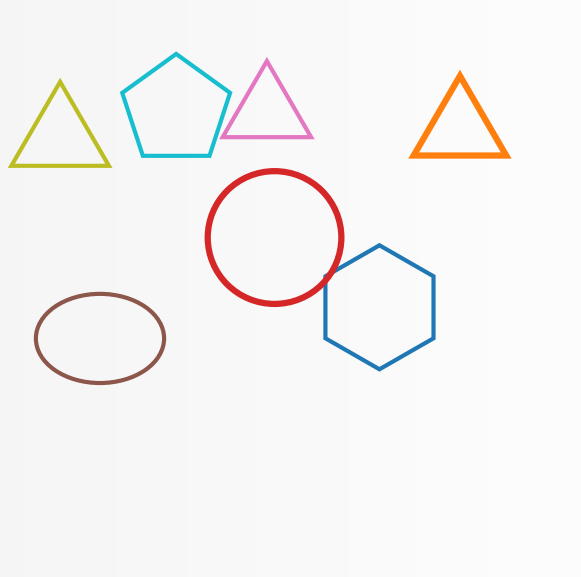[{"shape": "hexagon", "thickness": 2, "radius": 0.54, "center": [0.653, 0.467]}, {"shape": "triangle", "thickness": 3, "radius": 0.46, "center": [0.791, 0.776]}, {"shape": "circle", "thickness": 3, "radius": 0.57, "center": [0.472, 0.588]}, {"shape": "oval", "thickness": 2, "radius": 0.55, "center": [0.172, 0.413]}, {"shape": "triangle", "thickness": 2, "radius": 0.44, "center": [0.459, 0.806]}, {"shape": "triangle", "thickness": 2, "radius": 0.48, "center": [0.103, 0.76]}, {"shape": "pentagon", "thickness": 2, "radius": 0.49, "center": [0.303, 0.808]}]